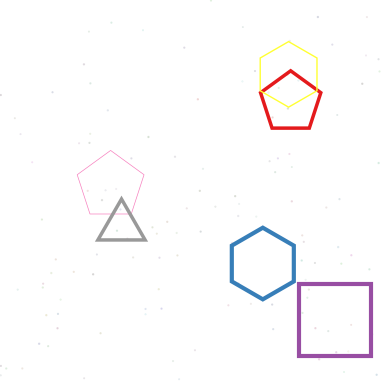[{"shape": "pentagon", "thickness": 2.5, "radius": 0.41, "center": [0.755, 0.734]}, {"shape": "hexagon", "thickness": 3, "radius": 0.46, "center": [0.683, 0.316]}, {"shape": "square", "thickness": 3, "radius": 0.47, "center": [0.87, 0.168]}, {"shape": "hexagon", "thickness": 1, "radius": 0.43, "center": [0.75, 0.807]}, {"shape": "pentagon", "thickness": 0.5, "radius": 0.46, "center": [0.287, 0.518]}, {"shape": "triangle", "thickness": 2.5, "radius": 0.35, "center": [0.316, 0.412]}]